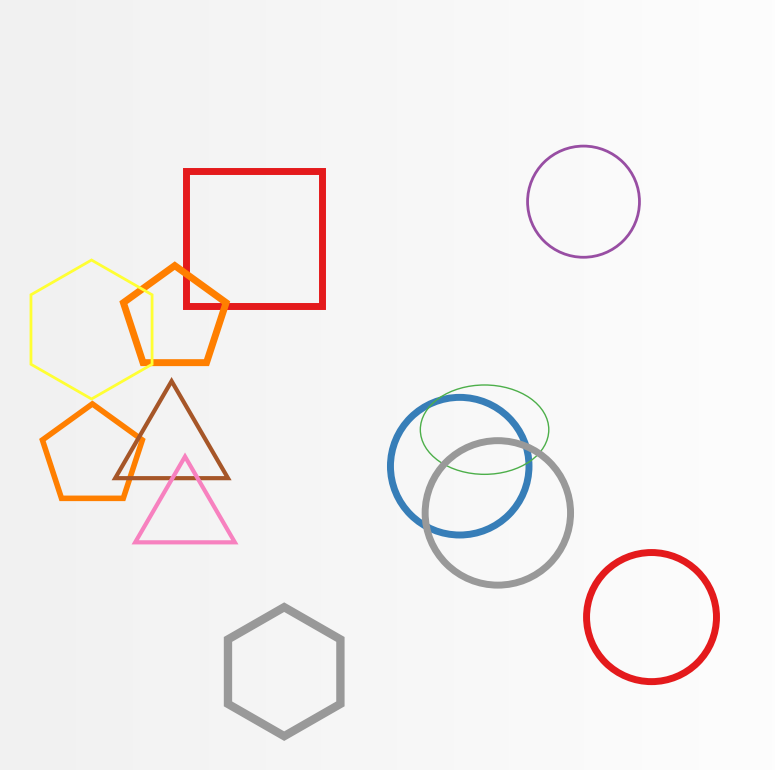[{"shape": "square", "thickness": 2.5, "radius": 0.44, "center": [0.328, 0.69]}, {"shape": "circle", "thickness": 2.5, "radius": 0.42, "center": [0.841, 0.199]}, {"shape": "circle", "thickness": 2.5, "radius": 0.45, "center": [0.593, 0.395]}, {"shape": "oval", "thickness": 0.5, "radius": 0.41, "center": [0.625, 0.442]}, {"shape": "circle", "thickness": 1, "radius": 0.36, "center": [0.753, 0.738]}, {"shape": "pentagon", "thickness": 2, "radius": 0.34, "center": [0.119, 0.408]}, {"shape": "pentagon", "thickness": 2.5, "radius": 0.35, "center": [0.226, 0.585]}, {"shape": "hexagon", "thickness": 1, "radius": 0.45, "center": [0.118, 0.572]}, {"shape": "triangle", "thickness": 1.5, "radius": 0.42, "center": [0.221, 0.421]}, {"shape": "triangle", "thickness": 1.5, "radius": 0.37, "center": [0.239, 0.333]}, {"shape": "circle", "thickness": 2.5, "radius": 0.47, "center": [0.642, 0.334]}, {"shape": "hexagon", "thickness": 3, "radius": 0.42, "center": [0.367, 0.128]}]